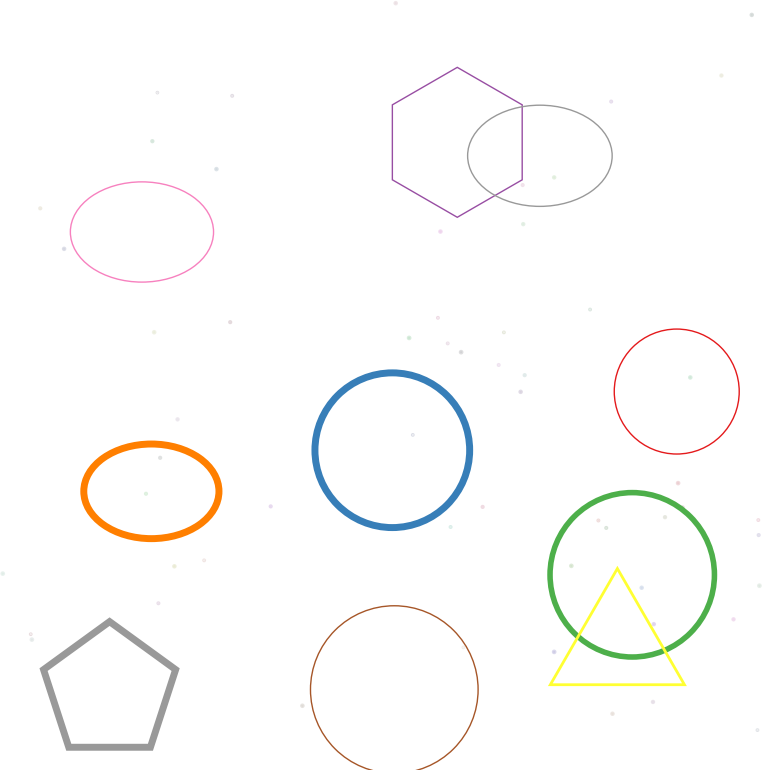[{"shape": "circle", "thickness": 0.5, "radius": 0.41, "center": [0.879, 0.492]}, {"shape": "circle", "thickness": 2.5, "radius": 0.5, "center": [0.509, 0.415]}, {"shape": "circle", "thickness": 2, "radius": 0.53, "center": [0.821, 0.253]}, {"shape": "hexagon", "thickness": 0.5, "radius": 0.49, "center": [0.594, 0.815]}, {"shape": "oval", "thickness": 2.5, "radius": 0.44, "center": [0.197, 0.362]}, {"shape": "triangle", "thickness": 1, "radius": 0.5, "center": [0.802, 0.161]}, {"shape": "circle", "thickness": 0.5, "radius": 0.54, "center": [0.512, 0.104]}, {"shape": "oval", "thickness": 0.5, "radius": 0.46, "center": [0.184, 0.699]}, {"shape": "oval", "thickness": 0.5, "radius": 0.47, "center": [0.701, 0.798]}, {"shape": "pentagon", "thickness": 2.5, "radius": 0.45, "center": [0.142, 0.102]}]